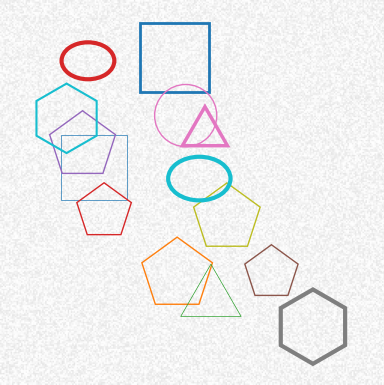[{"shape": "square", "thickness": 0.5, "radius": 0.43, "center": [0.244, 0.565]}, {"shape": "square", "thickness": 2, "radius": 0.45, "center": [0.453, 0.85]}, {"shape": "pentagon", "thickness": 1, "radius": 0.48, "center": [0.46, 0.288]}, {"shape": "triangle", "thickness": 0.5, "radius": 0.45, "center": [0.548, 0.223]}, {"shape": "oval", "thickness": 3, "radius": 0.34, "center": [0.228, 0.842]}, {"shape": "pentagon", "thickness": 1, "radius": 0.37, "center": [0.27, 0.451]}, {"shape": "pentagon", "thickness": 1, "radius": 0.45, "center": [0.214, 0.622]}, {"shape": "pentagon", "thickness": 1, "radius": 0.36, "center": [0.705, 0.292]}, {"shape": "triangle", "thickness": 2.5, "radius": 0.34, "center": [0.532, 0.655]}, {"shape": "circle", "thickness": 1, "radius": 0.4, "center": [0.482, 0.7]}, {"shape": "hexagon", "thickness": 3, "radius": 0.48, "center": [0.813, 0.152]}, {"shape": "pentagon", "thickness": 1, "radius": 0.45, "center": [0.589, 0.434]}, {"shape": "oval", "thickness": 3, "radius": 0.4, "center": [0.518, 0.536]}, {"shape": "hexagon", "thickness": 1.5, "radius": 0.45, "center": [0.173, 0.693]}]